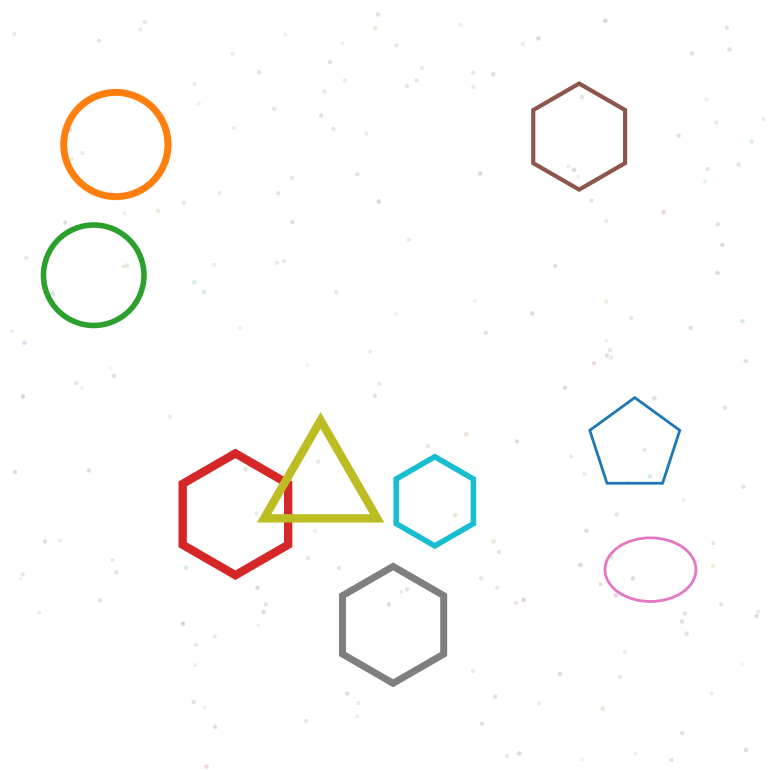[{"shape": "pentagon", "thickness": 1, "radius": 0.31, "center": [0.824, 0.422]}, {"shape": "circle", "thickness": 2.5, "radius": 0.34, "center": [0.15, 0.812]}, {"shape": "circle", "thickness": 2, "radius": 0.33, "center": [0.122, 0.643]}, {"shape": "hexagon", "thickness": 3, "radius": 0.4, "center": [0.306, 0.332]}, {"shape": "hexagon", "thickness": 1.5, "radius": 0.34, "center": [0.752, 0.823]}, {"shape": "oval", "thickness": 1, "radius": 0.3, "center": [0.845, 0.26]}, {"shape": "hexagon", "thickness": 2.5, "radius": 0.38, "center": [0.511, 0.189]}, {"shape": "triangle", "thickness": 3, "radius": 0.42, "center": [0.416, 0.369]}, {"shape": "hexagon", "thickness": 2, "radius": 0.29, "center": [0.565, 0.349]}]